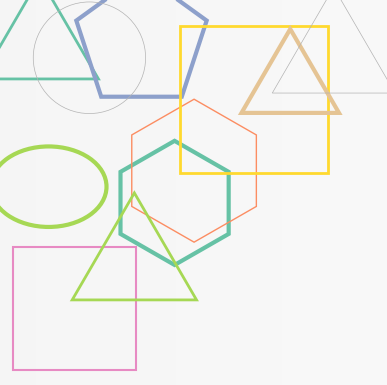[{"shape": "triangle", "thickness": 2, "radius": 0.87, "center": [0.103, 0.882]}, {"shape": "hexagon", "thickness": 3, "radius": 0.81, "center": [0.451, 0.473]}, {"shape": "hexagon", "thickness": 1, "radius": 0.93, "center": [0.501, 0.557]}, {"shape": "pentagon", "thickness": 3, "radius": 0.88, "center": [0.365, 0.892]}, {"shape": "square", "thickness": 1.5, "radius": 0.8, "center": [0.192, 0.199]}, {"shape": "oval", "thickness": 3, "radius": 0.75, "center": [0.126, 0.515]}, {"shape": "triangle", "thickness": 2, "radius": 0.93, "center": [0.347, 0.314]}, {"shape": "square", "thickness": 2, "radius": 0.95, "center": [0.655, 0.741]}, {"shape": "triangle", "thickness": 3, "radius": 0.73, "center": [0.749, 0.779]}, {"shape": "triangle", "thickness": 0.5, "radius": 0.91, "center": [0.861, 0.85]}, {"shape": "circle", "thickness": 0.5, "radius": 0.72, "center": [0.231, 0.85]}]